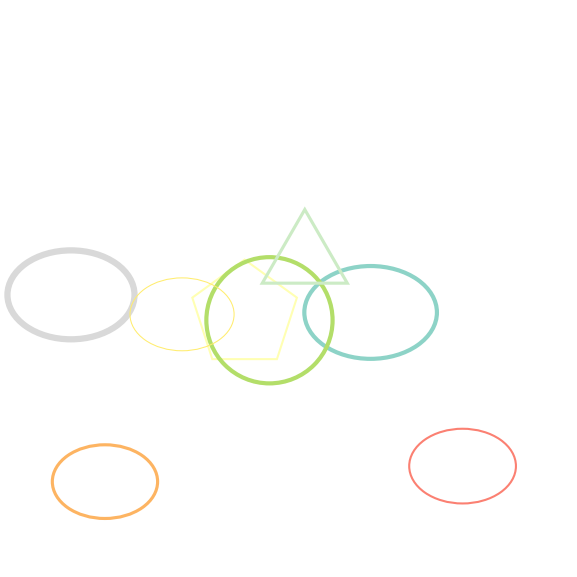[{"shape": "oval", "thickness": 2, "radius": 0.57, "center": [0.642, 0.458]}, {"shape": "pentagon", "thickness": 1, "radius": 0.48, "center": [0.424, 0.454]}, {"shape": "oval", "thickness": 1, "radius": 0.46, "center": [0.801, 0.192]}, {"shape": "oval", "thickness": 1.5, "radius": 0.46, "center": [0.182, 0.165]}, {"shape": "circle", "thickness": 2, "radius": 0.55, "center": [0.467, 0.445]}, {"shape": "oval", "thickness": 3, "radius": 0.55, "center": [0.123, 0.489]}, {"shape": "triangle", "thickness": 1.5, "radius": 0.42, "center": [0.528, 0.551]}, {"shape": "oval", "thickness": 0.5, "radius": 0.45, "center": [0.315, 0.455]}]